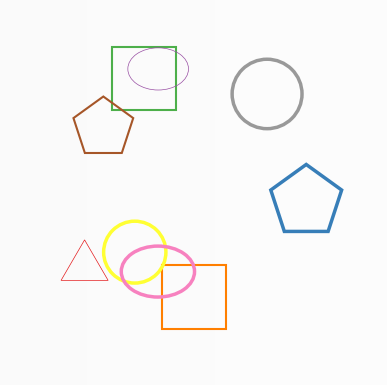[{"shape": "triangle", "thickness": 0.5, "radius": 0.35, "center": [0.218, 0.307]}, {"shape": "pentagon", "thickness": 2.5, "radius": 0.48, "center": [0.79, 0.477]}, {"shape": "square", "thickness": 1.5, "radius": 0.41, "center": [0.372, 0.797]}, {"shape": "oval", "thickness": 0.5, "radius": 0.39, "center": [0.408, 0.821]}, {"shape": "square", "thickness": 1.5, "radius": 0.41, "center": [0.501, 0.229]}, {"shape": "circle", "thickness": 2.5, "radius": 0.4, "center": [0.348, 0.345]}, {"shape": "pentagon", "thickness": 1.5, "radius": 0.41, "center": [0.267, 0.668]}, {"shape": "oval", "thickness": 2.5, "radius": 0.47, "center": [0.407, 0.295]}, {"shape": "circle", "thickness": 2.5, "radius": 0.45, "center": [0.689, 0.756]}]